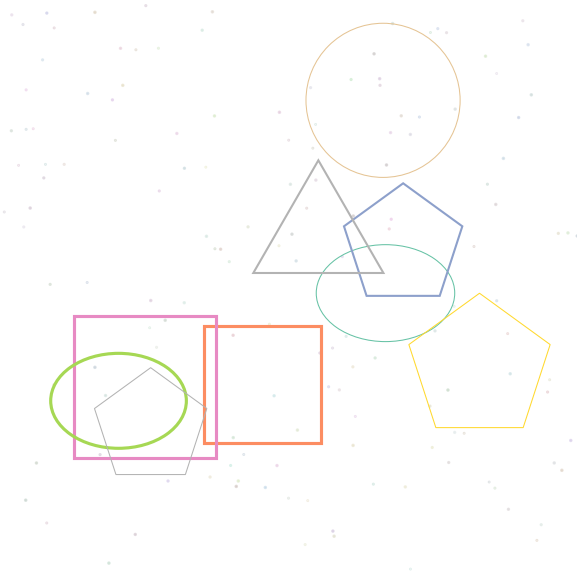[{"shape": "oval", "thickness": 0.5, "radius": 0.6, "center": [0.668, 0.492]}, {"shape": "square", "thickness": 1.5, "radius": 0.51, "center": [0.454, 0.333]}, {"shape": "pentagon", "thickness": 1, "radius": 0.54, "center": [0.698, 0.574]}, {"shape": "square", "thickness": 1.5, "radius": 0.61, "center": [0.251, 0.329]}, {"shape": "oval", "thickness": 1.5, "radius": 0.59, "center": [0.205, 0.305]}, {"shape": "pentagon", "thickness": 0.5, "radius": 0.64, "center": [0.83, 0.363]}, {"shape": "circle", "thickness": 0.5, "radius": 0.67, "center": [0.663, 0.825]}, {"shape": "pentagon", "thickness": 0.5, "radius": 0.51, "center": [0.261, 0.26]}, {"shape": "triangle", "thickness": 1, "radius": 0.65, "center": [0.551, 0.591]}]